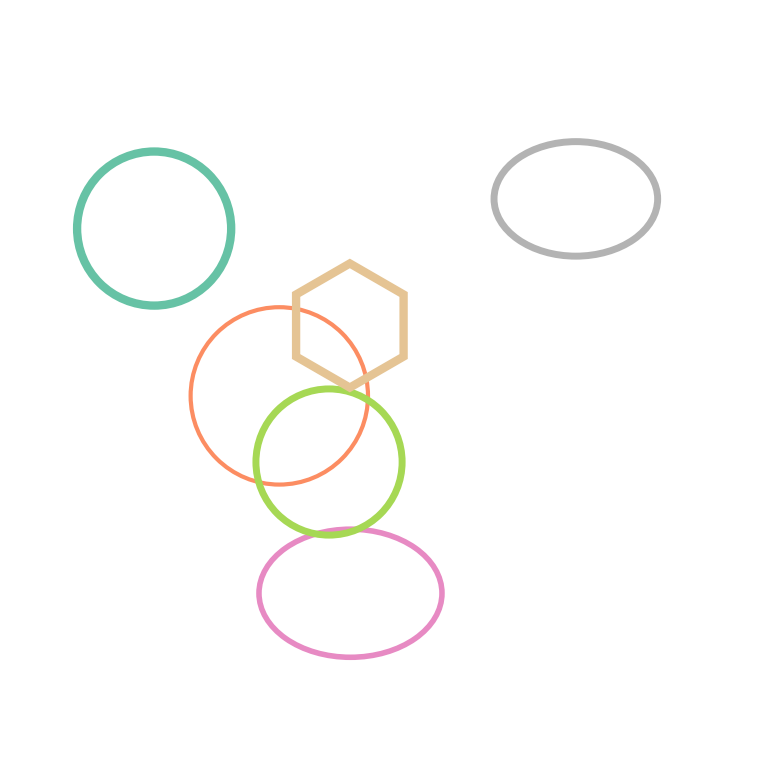[{"shape": "circle", "thickness": 3, "radius": 0.5, "center": [0.2, 0.703]}, {"shape": "circle", "thickness": 1.5, "radius": 0.58, "center": [0.363, 0.486]}, {"shape": "oval", "thickness": 2, "radius": 0.59, "center": [0.455, 0.23]}, {"shape": "circle", "thickness": 2.5, "radius": 0.47, "center": [0.427, 0.4]}, {"shape": "hexagon", "thickness": 3, "radius": 0.4, "center": [0.454, 0.577]}, {"shape": "oval", "thickness": 2.5, "radius": 0.53, "center": [0.748, 0.742]}]